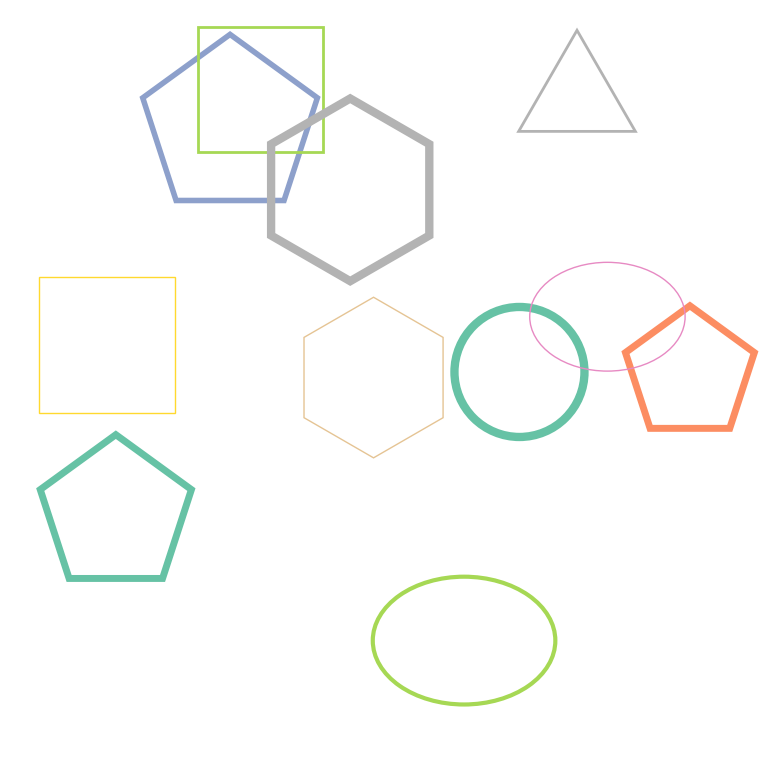[{"shape": "pentagon", "thickness": 2.5, "radius": 0.52, "center": [0.15, 0.332]}, {"shape": "circle", "thickness": 3, "radius": 0.42, "center": [0.675, 0.517]}, {"shape": "pentagon", "thickness": 2.5, "radius": 0.44, "center": [0.896, 0.515]}, {"shape": "pentagon", "thickness": 2, "radius": 0.6, "center": [0.299, 0.836]}, {"shape": "oval", "thickness": 0.5, "radius": 0.5, "center": [0.789, 0.589]}, {"shape": "square", "thickness": 1, "radius": 0.41, "center": [0.338, 0.883]}, {"shape": "oval", "thickness": 1.5, "radius": 0.59, "center": [0.603, 0.168]}, {"shape": "square", "thickness": 0.5, "radius": 0.44, "center": [0.139, 0.552]}, {"shape": "hexagon", "thickness": 0.5, "radius": 0.52, "center": [0.485, 0.51]}, {"shape": "hexagon", "thickness": 3, "radius": 0.59, "center": [0.455, 0.753]}, {"shape": "triangle", "thickness": 1, "radius": 0.44, "center": [0.749, 0.873]}]